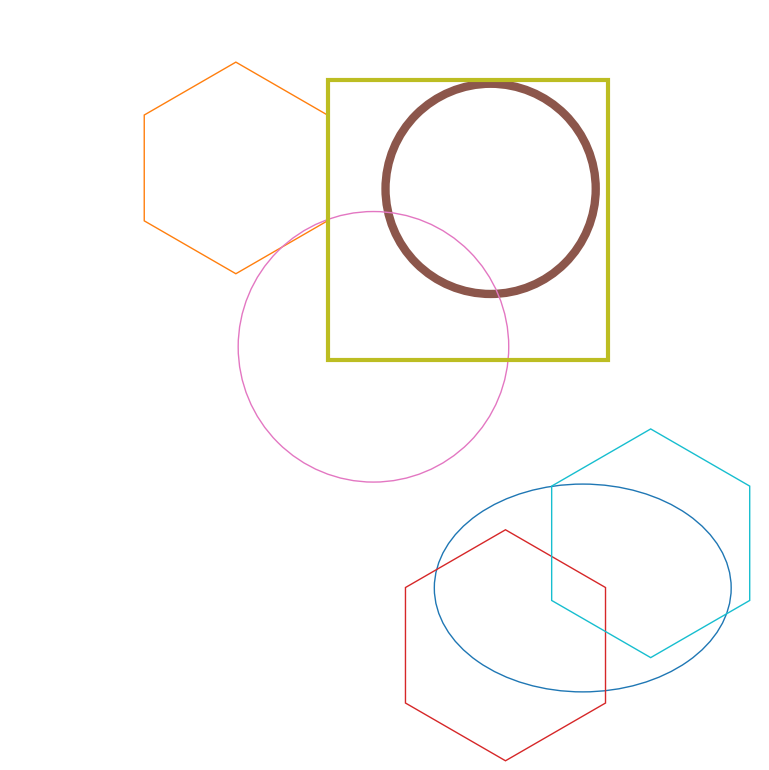[{"shape": "oval", "thickness": 0.5, "radius": 0.96, "center": [0.757, 0.236]}, {"shape": "hexagon", "thickness": 0.5, "radius": 0.69, "center": [0.306, 0.782]}, {"shape": "hexagon", "thickness": 0.5, "radius": 0.75, "center": [0.656, 0.162]}, {"shape": "circle", "thickness": 3, "radius": 0.68, "center": [0.637, 0.755]}, {"shape": "circle", "thickness": 0.5, "radius": 0.88, "center": [0.485, 0.55]}, {"shape": "square", "thickness": 1.5, "radius": 0.91, "center": [0.608, 0.714]}, {"shape": "hexagon", "thickness": 0.5, "radius": 0.74, "center": [0.845, 0.294]}]